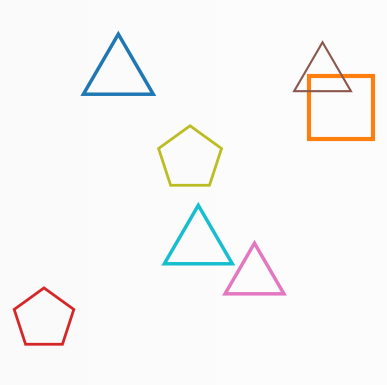[{"shape": "triangle", "thickness": 2.5, "radius": 0.52, "center": [0.305, 0.807]}, {"shape": "square", "thickness": 3, "radius": 0.41, "center": [0.879, 0.72]}, {"shape": "pentagon", "thickness": 2, "radius": 0.4, "center": [0.114, 0.171]}, {"shape": "triangle", "thickness": 1.5, "radius": 0.42, "center": [0.832, 0.806]}, {"shape": "triangle", "thickness": 2.5, "radius": 0.44, "center": [0.657, 0.281]}, {"shape": "pentagon", "thickness": 2, "radius": 0.43, "center": [0.49, 0.588]}, {"shape": "triangle", "thickness": 2.5, "radius": 0.51, "center": [0.512, 0.366]}]